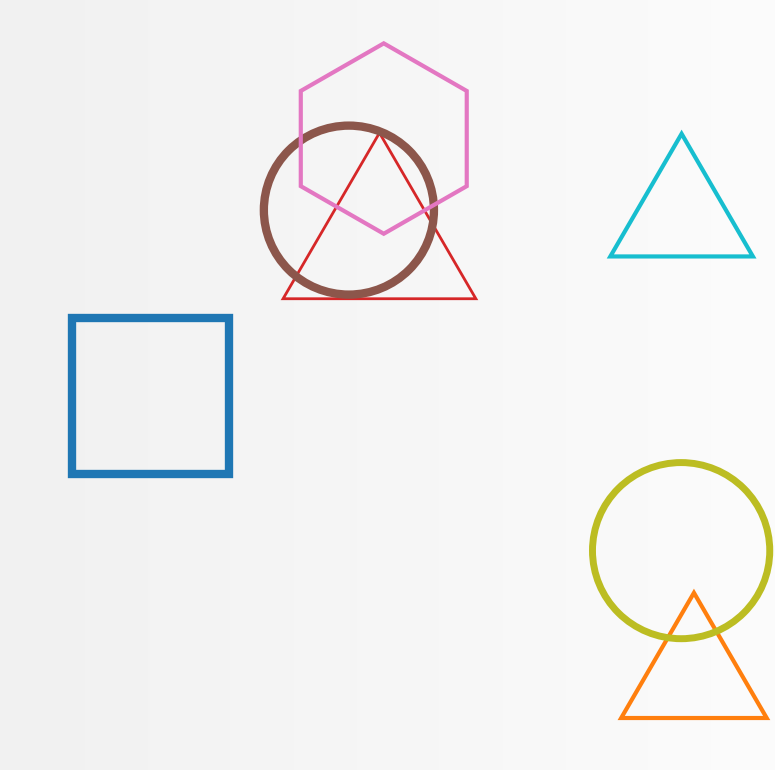[{"shape": "square", "thickness": 3, "radius": 0.51, "center": [0.194, 0.486]}, {"shape": "triangle", "thickness": 1.5, "radius": 0.54, "center": [0.895, 0.122]}, {"shape": "triangle", "thickness": 1, "radius": 0.72, "center": [0.49, 0.684]}, {"shape": "circle", "thickness": 3, "radius": 0.55, "center": [0.45, 0.727]}, {"shape": "hexagon", "thickness": 1.5, "radius": 0.62, "center": [0.495, 0.82]}, {"shape": "circle", "thickness": 2.5, "radius": 0.57, "center": [0.879, 0.285]}, {"shape": "triangle", "thickness": 1.5, "radius": 0.53, "center": [0.879, 0.72]}]